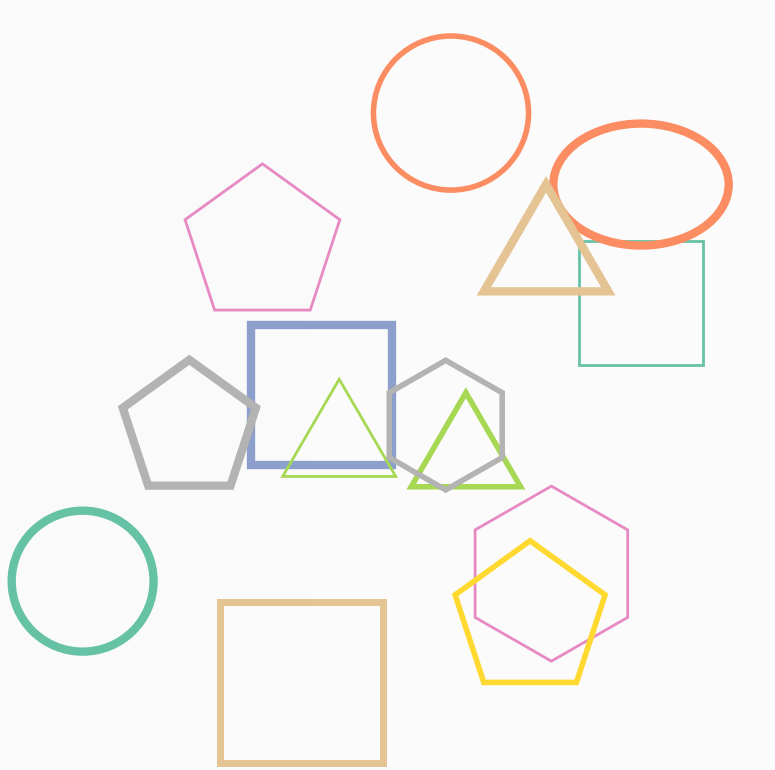[{"shape": "square", "thickness": 1, "radius": 0.4, "center": [0.827, 0.606]}, {"shape": "circle", "thickness": 3, "radius": 0.46, "center": [0.107, 0.245]}, {"shape": "circle", "thickness": 2, "radius": 0.5, "center": [0.582, 0.853]}, {"shape": "oval", "thickness": 3, "radius": 0.57, "center": [0.827, 0.76]}, {"shape": "square", "thickness": 3, "radius": 0.45, "center": [0.415, 0.487]}, {"shape": "pentagon", "thickness": 1, "radius": 0.52, "center": [0.339, 0.682]}, {"shape": "hexagon", "thickness": 1, "radius": 0.57, "center": [0.711, 0.255]}, {"shape": "triangle", "thickness": 1, "radius": 0.42, "center": [0.438, 0.423]}, {"shape": "triangle", "thickness": 2, "radius": 0.41, "center": [0.601, 0.409]}, {"shape": "pentagon", "thickness": 2, "radius": 0.51, "center": [0.684, 0.196]}, {"shape": "triangle", "thickness": 3, "radius": 0.46, "center": [0.705, 0.668]}, {"shape": "square", "thickness": 2.5, "radius": 0.52, "center": [0.389, 0.113]}, {"shape": "pentagon", "thickness": 3, "radius": 0.45, "center": [0.244, 0.442]}, {"shape": "hexagon", "thickness": 2, "radius": 0.42, "center": [0.575, 0.448]}]